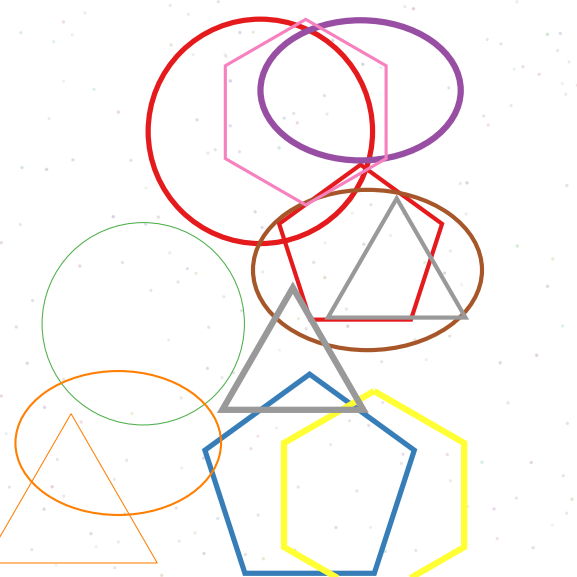[{"shape": "circle", "thickness": 2.5, "radius": 0.97, "center": [0.451, 0.772]}, {"shape": "pentagon", "thickness": 2, "radius": 0.74, "center": [0.624, 0.566]}, {"shape": "pentagon", "thickness": 2.5, "radius": 0.95, "center": [0.536, 0.161]}, {"shape": "circle", "thickness": 0.5, "radius": 0.88, "center": [0.248, 0.438]}, {"shape": "oval", "thickness": 3, "radius": 0.87, "center": [0.624, 0.843]}, {"shape": "triangle", "thickness": 0.5, "radius": 0.86, "center": [0.123, 0.11]}, {"shape": "oval", "thickness": 1, "radius": 0.89, "center": [0.205, 0.232]}, {"shape": "hexagon", "thickness": 3, "radius": 0.9, "center": [0.648, 0.142]}, {"shape": "oval", "thickness": 2, "radius": 0.99, "center": [0.636, 0.532]}, {"shape": "hexagon", "thickness": 1.5, "radius": 0.8, "center": [0.529, 0.805]}, {"shape": "triangle", "thickness": 3, "radius": 0.7, "center": [0.507, 0.36]}, {"shape": "triangle", "thickness": 2, "radius": 0.69, "center": [0.687, 0.518]}]